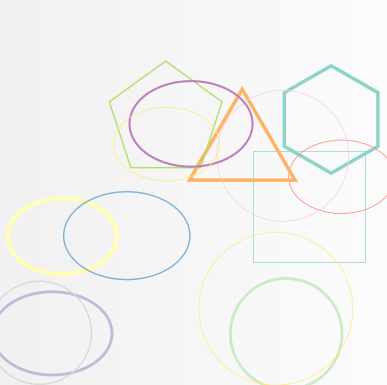[{"shape": "square", "thickness": 0.5, "radius": 0.72, "center": [0.798, 0.462]}, {"shape": "hexagon", "thickness": 2.5, "radius": 0.7, "center": [0.855, 0.69]}, {"shape": "oval", "thickness": 3, "radius": 0.7, "center": [0.161, 0.387]}, {"shape": "oval", "thickness": 2, "radius": 0.77, "center": [0.135, 0.134]}, {"shape": "oval", "thickness": 0.5, "radius": 0.68, "center": [0.881, 0.541]}, {"shape": "oval", "thickness": 1, "radius": 0.81, "center": [0.327, 0.388]}, {"shape": "triangle", "thickness": 2.5, "radius": 0.79, "center": [0.625, 0.611]}, {"shape": "pentagon", "thickness": 1, "radius": 0.76, "center": [0.428, 0.688]}, {"shape": "circle", "thickness": 0.5, "radius": 0.85, "center": [0.73, 0.595]}, {"shape": "circle", "thickness": 1, "radius": 0.67, "center": [0.102, 0.136]}, {"shape": "oval", "thickness": 1.5, "radius": 0.79, "center": [0.493, 0.678]}, {"shape": "circle", "thickness": 2, "radius": 0.72, "center": [0.739, 0.133]}, {"shape": "circle", "thickness": 0.5, "radius": 0.99, "center": [0.712, 0.198]}, {"shape": "oval", "thickness": 0.5, "radius": 0.68, "center": [0.43, 0.626]}]